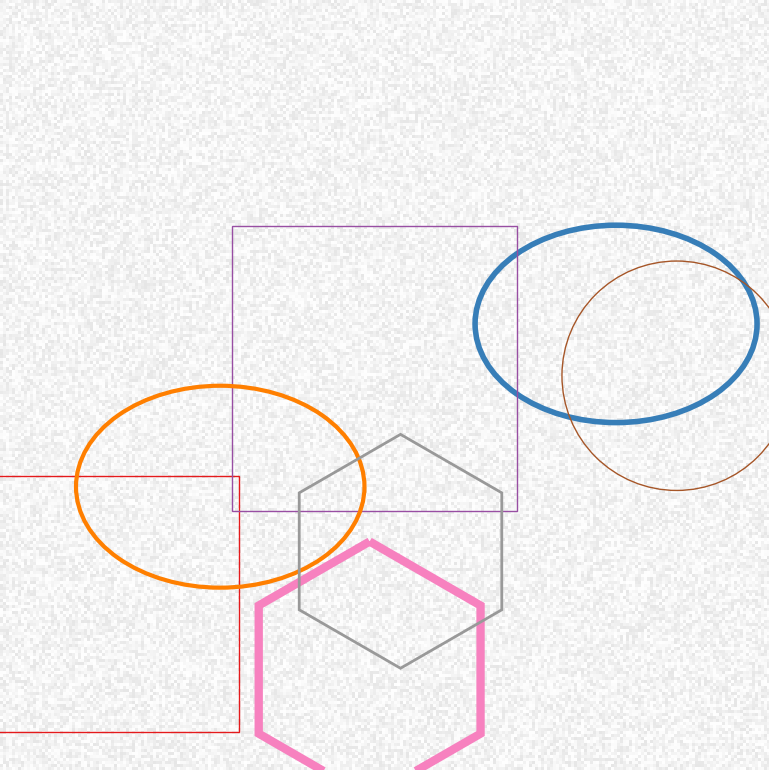[{"shape": "square", "thickness": 0.5, "radius": 0.83, "center": [0.144, 0.215]}, {"shape": "oval", "thickness": 2, "radius": 0.92, "center": [0.8, 0.579]}, {"shape": "square", "thickness": 0.5, "radius": 0.93, "center": [0.487, 0.522]}, {"shape": "oval", "thickness": 1.5, "radius": 0.94, "center": [0.286, 0.368]}, {"shape": "circle", "thickness": 0.5, "radius": 0.74, "center": [0.879, 0.512]}, {"shape": "hexagon", "thickness": 3, "radius": 0.83, "center": [0.48, 0.13]}, {"shape": "hexagon", "thickness": 1, "radius": 0.76, "center": [0.52, 0.284]}]